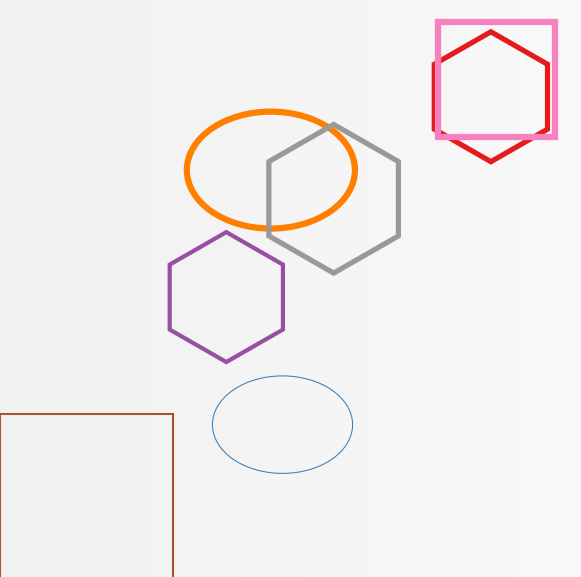[{"shape": "hexagon", "thickness": 2.5, "radius": 0.56, "center": [0.845, 0.832]}, {"shape": "oval", "thickness": 0.5, "radius": 0.6, "center": [0.486, 0.264]}, {"shape": "hexagon", "thickness": 2, "radius": 0.56, "center": [0.389, 0.485]}, {"shape": "oval", "thickness": 3, "radius": 0.72, "center": [0.466, 0.705]}, {"shape": "square", "thickness": 1, "radius": 0.74, "center": [0.148, 0.133]}, {"shape": "square", "thickness": 3, "radius": 0.5, "center": [0.854, 0.861]}, {"shape": "hexagon", "thickness": 2.5, "radius": 0.64, "center": [0.574, 0.655]}]